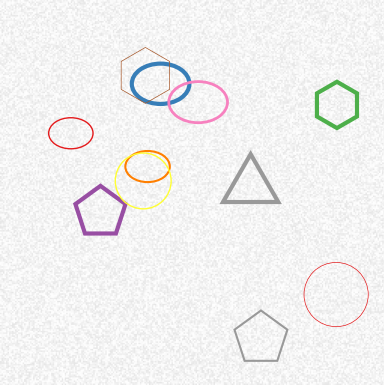[{"shape": "circle", "thickness": 0.5, "radius": 0.42, "center": [0.873, 0.235]}, {"shape": "oval", "thickness": 1, "radius": 0.29, "center": [0.184, 0.654]}, {"shape": "oval", "thickness": 3, "radius": 0.37, "center": [0.417, 0.782]}, {"shape": "hexagon", "thickness": 3, "radius": 0.3, "center": [0.875, 0.728]}, {"shape": "pentagon", "thickness": 3, "radius": 0.34, "center": [0.261, 0.449]}, {"shape": "oval", "thickness": 1.5, "radius": 0.29, "center": [0.383, 0.567]}, {"shape": "circle", "thickness": 1, "radius": 0.36, "center": [0.372, 0.53]}, {"shape": "hexagon", "thickness": 0.5, "radius": 0.36, "center": [0.378, 0.804]}, {"shape": "oval", "thickness": 2, "radius": 0.38, "center": [0.515, 0.735]}, {"shape": "pentagon", "thickness": 1.5, "radius": 0.36, "center": [0.678, 0.121]}, {"shape": "triangle", "thickness": 3, "radius": 0.41, "center": [0.651, 0.517]}]